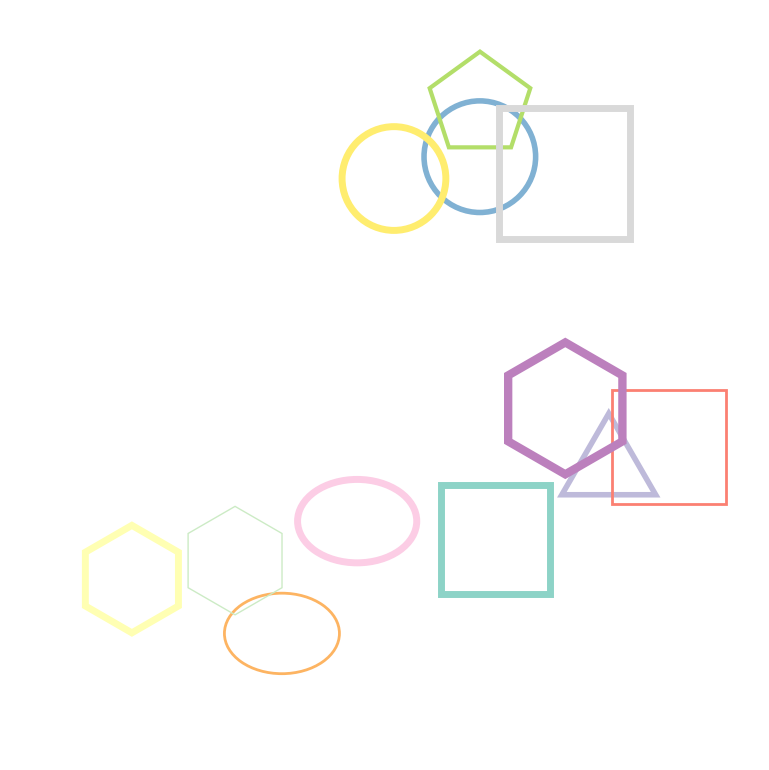[{"shape": "square", "thickness": 2.5, "radius": 0.35, "center": [0.644, 0.299]}, {"shape": "hexagon", "thickness": 2.5, "radius": 0.35, "center": [0.171, 0.248]}, {"shape": "triangle", "thickness": 2, "radius": 0.35, "center": [0.791, 0.393]}, {"shape": "square", "thickness": 1, "radius": 0.37, "center": [0.869, 0.419]}, {"shape": "circle", "thickness": 2, "radius": 0.36, "center": [0.623, 0.797]}, {"shape": "oval", "thickness": 1, "radius": 0.37, "center": [0.366, 0.177]}, {"shape": "pentagon", "thickness": 1.5, "radius": 0.34, "center": [0.623, 0.864]}, {"shape": "oval", "thickness": 2.5, "radius": 0.39, "center": [0.464, 0.323]}, {"shape": "square", "thickness": 2.5, "radius": 0.43, "center": [0.733, 0.775]}, {"shape": "hexagon", "thickness": 3, "radius": 0.43, "center": [0.734, 0.47]}, {"shape": "hexagon", "thickness": 0.5, "radius": 0.35, "center": [0.305, 0.272]}, {"shape": "circle", "thickness": 2.5, "radius": 0.34, "center": [0.512, 0.768]}]